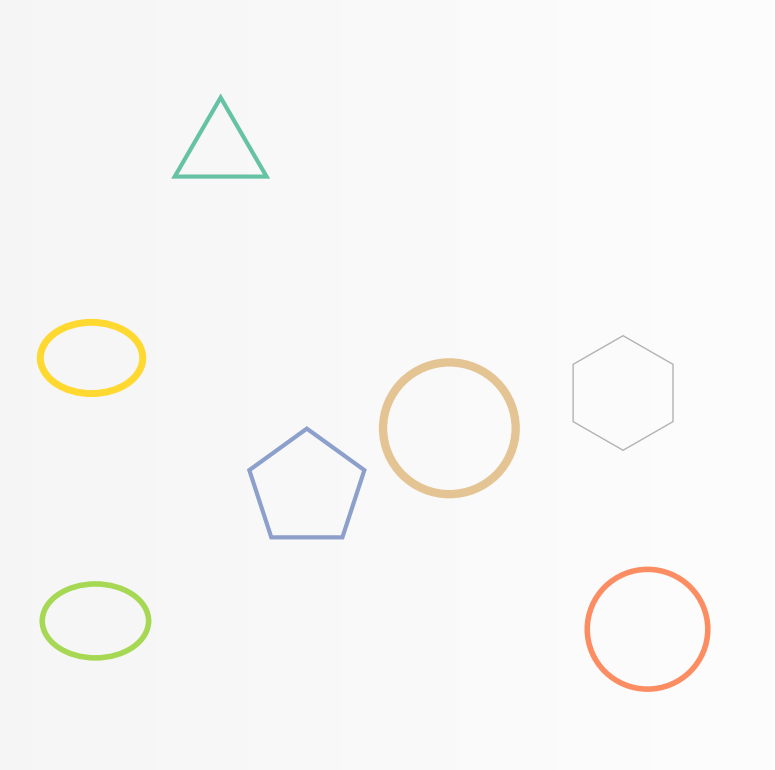[{"shape": "triangle", "thickness": 1.5, "radius": 0.34, "center": [0.285, 0.805]}, {"shape": "circle", "thickness": 2, "radius": 0.39, "center": [0.836, 0.183]}, {"shape": "pentagon", "thickness": 1.5, "radius": 0.39, "center": [0.396, 0.365]}, {"shape": "oval", "thickness": 2, "radius": 0.34, "center": [0.123, 0.194]}, {"shape": "oval", "thickness": 2.5, "radius": 0.33, "center": [0.118, 0.535]}, {"shape": "circle", "thickness": 3, "radius": 0.43, "center": [0.58, 0.444]}, {"shape": "hexagon", "thickness": 0.5, "radius": 0.37, "center": [0.804, 0.49]}]